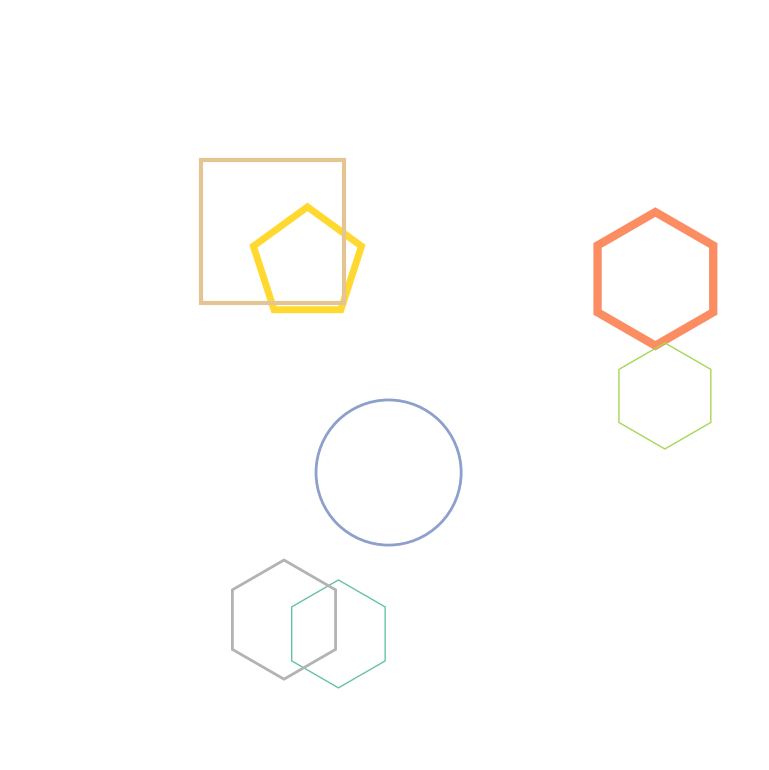[{"shape": "hexagon", "thickness": 0.5, "radius": 0.35, "center": [0.44, 0.177]}, {"shape": "hexagon", "thickness": 3, "radius": 0.43, "center": [0.851, 0.638]}, {"shape": "circle", "thickness": 1, "radius": 0.47, "center": [0.505, 0.386]}, {"shape": "hexagon", "thickness": 0.5, "radius": 0.34, "center": [0.863, 0.486]}, {"shape": "pentagon", "thickness": 2.5, "radius": 0.37, "center": [0.399, 0.657]}, {"shape": "square", "thickness": 1.5, "radius": 0.46, "center": [0.354, 0.699]}, {"shape": "hexagon", "thickness": 1, "radius": 0.39, "center": [0.369, 0.195]}]